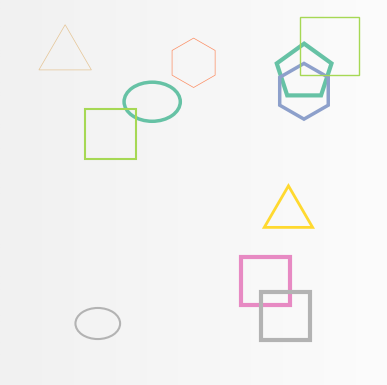[{"shape": "pentagon", "thickness": 3, "radius": 0.37, "center": [0.785, 0.812]}, {"shape": "oval", "thickness": 2.5, "radius": 0.36, "center": [0.393, 0.736]}, {"shape": "hexagon", "thickness": 0.5, "radius": 0.32, "center": [0.5, 0.837]}, {"shape": "hexagon", "thickness": 2.5, "radius": 0.36, "center": [0.784, 0.763]}, {"shape": "square", "thickness": 3, "radius": 0.31, "center": [0.684, 0.269]}, {"shape": "square", "thickness": 1.5, "radius": 0.33, "center": [0.285, 0.652]}, {"shape": "square", "thickness": 1, "radius": 0.38, "center": [0.85, 0.88]}, {"shape": "triangle", "thickness": 2, "radius": 0.36, "center": [0.744, 0.445]}, {"shape": "triangle", "thickness": 0.5, "radius": 0.39, "center": [0.168, 0.858]}, {"shape": "oval", "thickness": 1.5, "radius": 0.29, "center": [0.252, 0.16]}, {"shape": "square", "thickness": 3, "radius": 0.31, "center": [0.736, 0.178]}]